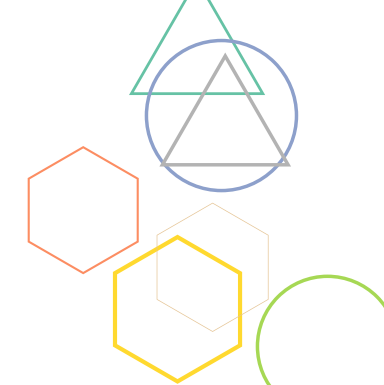[{"shape": "triangle", "thickness": 2, "radius": 0.99, "center": [0.512, 0.855]}, {"shape": "hexagon", "thickness": 1.5, "radius": 0.82, "center": [0.216, 0.454]}, {"shape": "circle", "thickness": 2.5, "radius": 0.97, "center": [0.575, 0.7]}, {"shape": "circle", "thickness": 2.5, "radius": 0.91, "center": [0.851, 0.1]}, {"shape": "hexagon", "thickness": 3, "radius": 0.94, "center": [0.461, 0.197]}, {"shape": "hexagon", "thickness": 0.5, "radius": 0.83, "center": [0.552, 0.306]}, {"shape": "triangle", "thickness": 2.5, "radius": 0.94, "center": [0.585, 0.666]}]